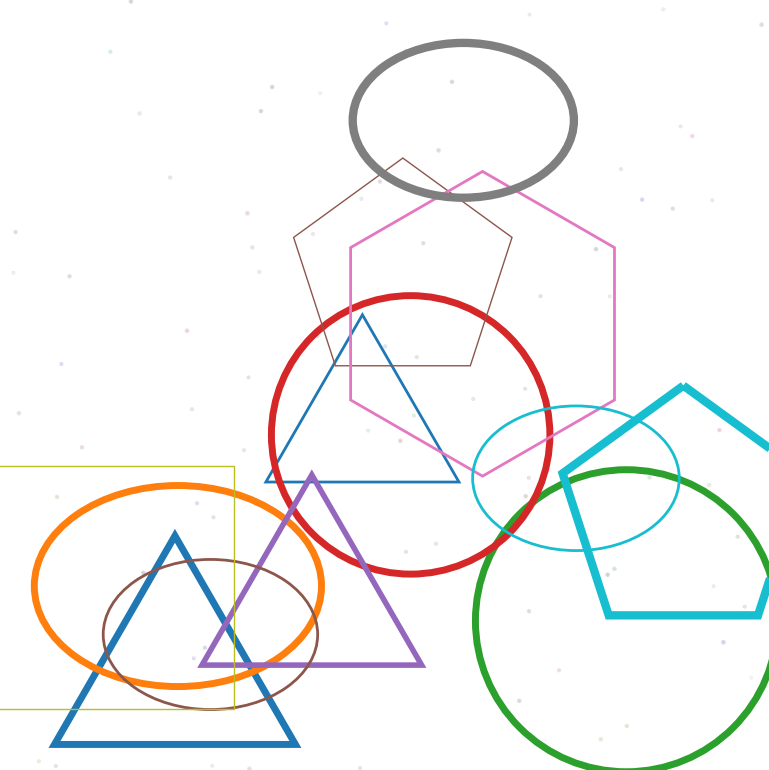[{"shape": "triangle", "thickness": 2.5, "radius": 0.9, "center": [0.227, 0.124]}, {"shape": "triangle", "thickness": 1, "radius": 0.72, "center": [0.471, 0.446]}, {"shape": "oval", "thickness": 2.5, "radius": 0.93, "center": [0.231, 0.239]}, {"shape": "circle", "thickness": 2.5, "radius": 0.98, "center": [0.814, 0.194]}, {"shape": "circle", "thickness": 2.5, "radius": 0.9, "center": [0.533, 0.435]}, {"shape": "triangle", "thickness": 2, "radius": 0.82, "center": [0.405, 0.219]}, {"shape": "pentagon", "thickness": 0.5, "radius": 0.75, "center": [0.523, 0.646]}, {"shape": "oval", "thickness": 1, "radius": 0.7, "center": [0.273, 0.176]}, {"shape": "hexagon", "thickness": 1, "radius": 0.99, "center": [0.627, 0.579]}, {"shape": "oval", "thickness": 3, "radius": 0.72, "center": [0.602, 0.844]}, {"shape": "square", "thickness": 0.5, "radius": 0.79, "center": [0.145, 0.237]}, {"shape": "pentagon", "thickness": 3, "radius": 0.82, "center": [0.887, 0.334]}, {"shape": "oval", "thickness": 1, "radius": 0.67, "center": [0.748, 0.379]}]